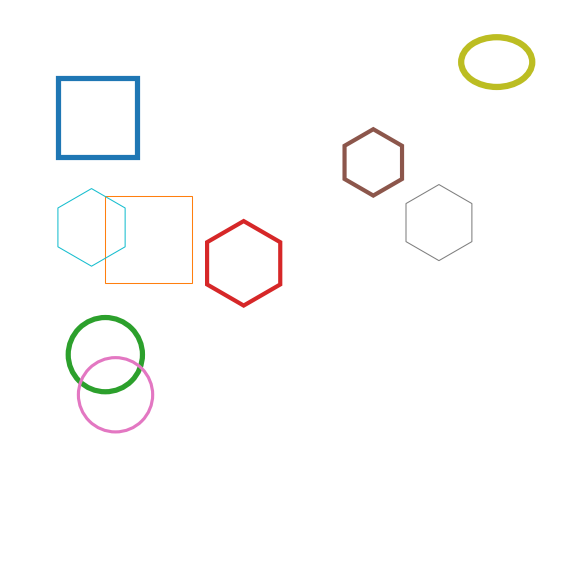[{"shape": "square", "thickness": 2.5, "radius": 0.34, "center": [0.169, 0.796]}, {"shape": "square", "thickness": 0.5, "radius": 0.38, "center": [0.257, 0.585]}, {"shape": "circle", "thickness": 2.5, "radius": 0.32, "center": [0.182, 0.385]}, {"shape": "hexagon", "thickness": 2, "radius": 0.37, "center": [0.422, 0.543]}, {"shape": "hexagon", "thickness": 2, "radius": 0.29, "center": [0.646, 0.718]}, {"shape": "circle", "thickness": 1.5, "radius": 0.32, "center": [0.2, 0.316]}, {"shape": "hexagon", "thickness": 0.5, "radius": 0.33, "center": [0.76, 0.614]}, {"shape": "oval", "thickness": 3, "radius": 0.31, "center": [0.86, 0.892]}, {"shape": "hexagon", "thickness": 0.5, "radius": 0.34, "center": [0.158, 0.605]}]